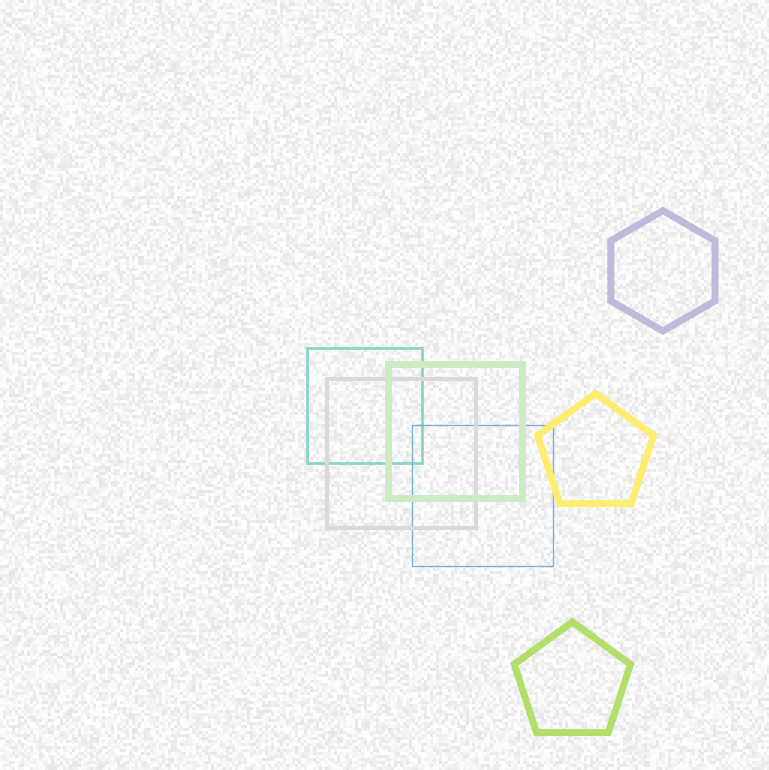[{"shape": "square", "thickness": 1, "radius": 0.37, "center": [0.473, 0.473]}, {"shape": "hexagon", "thickness": 2.5, "radius": 0.39, "center": [0.861, 0.648]}, {"shape": "square", "thickness": 0.5, "radius": 0.46, "center": [0.627, 0.356]}, {"shape": "pentagon", "thickness": 2.5, "radius": 0.4, "center": [0.743, 0.113]}, {"shape": "square", "thickness": 1.5, "radius": 0.48, "center": [0.521, 0.411]}, {"shape": "square", "thickness": 2.5, "radius": 0.44, "center": [0.591, 0.441]}, {"shape": "pentagon", "thickness": 2.5, "radius": 0.4, "center": [0.773, 0.41]}]